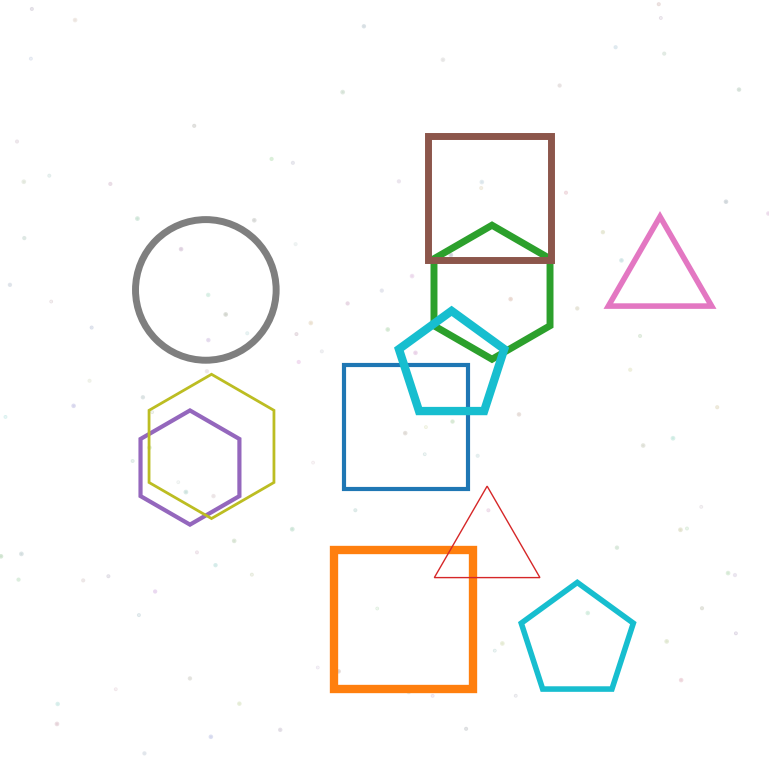[{"shape": "square", "thickness": 1.5, "radius": 0.4, "center": [0.527, 0.445]}, {"shape": "square", "thickness": 3, "radius": 0.45, "center": [0.524, 0.196]}, {"shape": "hexagon", "thickness": 2.5, "radius": 0.44, "center": [0.639, 0.62]}, {"shape": "triangle", "thickness": 0.5, "radius": 0.4, "center": [0.633, 0.289]}, {"shape": "hexagon", "thickness": 1.5, "radius": 0.37, "center": [0.247, 0.393]}, {"shape": "square", "thickness": 2.5, "radius": 0.4, "center": [0.636, 0.743]}, {"shape": "triangle", "thickness": 2, "radius": 0.39, "center": [0.857, 0.641]}, {"shape": "circle", "thickness": 2.5, "radius": 0.46, "center": [0.267, 0.623]}, {"shape": "hexagon", "thickness": 1, "radius": 0.47, "center": [0.275, 0.42]}, {"shape": "pentagon", "thickness": 2, "radius": 0.38, "center": [0.75, 0.167]}, {"shape": "pentagon", "thickness": 3, "radius": 0.36, "center": [0.586, 0.524]}]